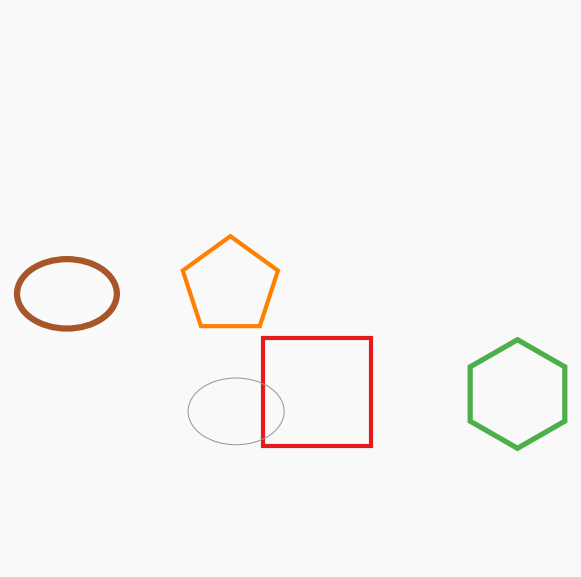[{"shape": "square", "thickness": 2, "radius": 0.47, "center": [0.545, 0.32]}, {"shape": "hexagon", "thickness": 2.5, "radius": 0.47, "center": [0.89, 0.317]}, {"shape": "pentagon", "thickness": 2, "radius": 0.43, "center": [0.396, 0.504]}, {"shape": "oval", "thickness": 3, "radius": 0.43, "center": [0.115, 0.49]}, {"shape": "oval", "thickness": 0.5, "radius": 0.41, "center": [0.406, 0.287]}]